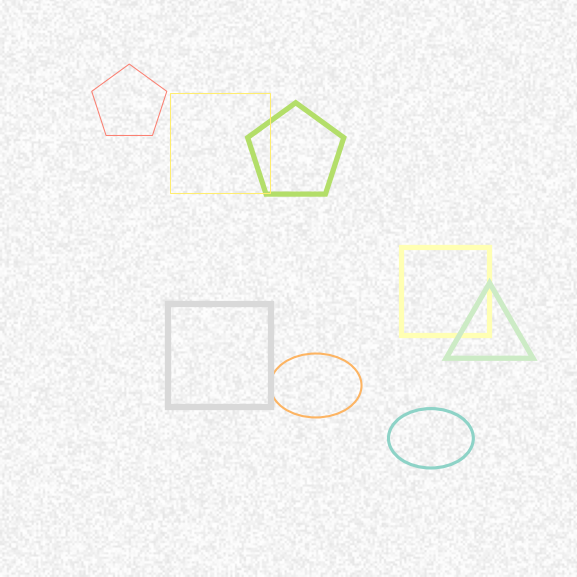[{"shape": "oval", "thickness": 1.5, "radius": 0.37, "center": [0.746, 0.24]}, {"shape": "square", "thickness": 2.5, "radius": 0.38, "center": [0.771, 0.495]}, {"shape": "pentagon", "thickness": 0.5, "radius": 0.34, "center": [0.224, 0.82]}, {"shape": "oval", "thickness": 1, "radius": 0.4, "center": [0.547, 0.332]}, {"shape": "pentagon", "thickness": 2.5, "radius": 0.44, "center": [0.512, 0.734]}, {"shape": "square", "thickness": 3, "radius": 0.45, "center": [0.38, 0.384]}, {"shape": "triangle", "thickness": 2.5, "radius": 0.43, "center": [0.848, 0.422]}, {"shape": "square", "thickness": 0.5, "radius": 0.43, "center": [0.381, 0.751]}]